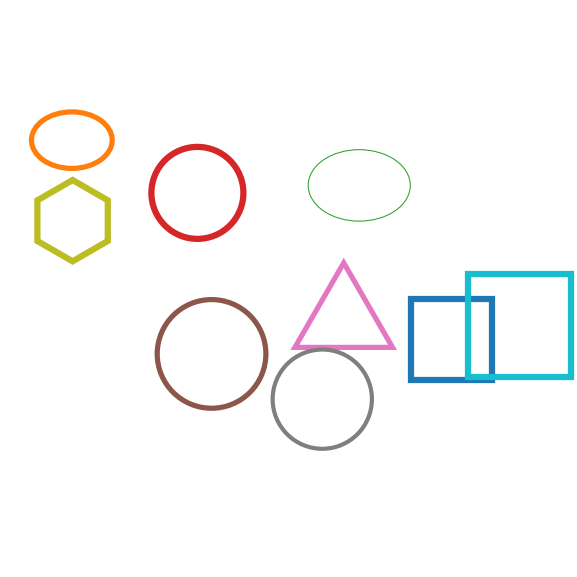[{"shape": "square", "thickness": 3, "radius": 0.35, "center": [0.782, 0.411]}, {"shape": "oval", "thickness": 2.5, "radius": 0.35, "center": [0.124, 0.756]}, {"shape": "oval", "thickness": 0.5, "radius": 0.44, "center": [0.622, 0.678]}, {"shape": "circle", "thickness": 3, "radius": 0.4, "center": [0.342, 0.665]}, {"shape": "circle", "thickness": 2.5, "radius": 0.47, "center": [0.366, 0.386]}, {"shape": "triangle", "thickness": 2.5, "radius": 0.49, "center": [0.595, 0.446]}, {"shape": "circle", "thickness": 2, "radius": 0.43, "center": [0.558, 0.308]}, {"shape": "hexagon", "thickness": 3, "radius": 0.35, "center": [0.126, 0.617]}, {"shape": "square", "thickness": 3, "radius": 0.44, "center": [0.899, 0.435]}]